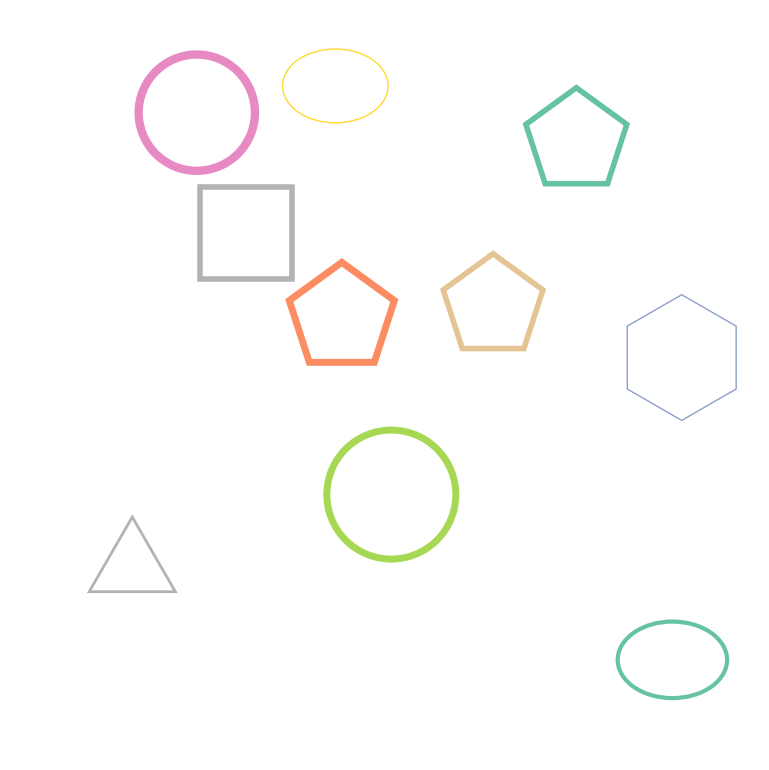[{"shape": "pentagon", "thickness": 2, "radius": 0.34, "center": [0.748, 0.817]}, {"shape": "oval", "thickness": 1.5, "radius": 0.36, "center": [0.873, 0.143]}, {"shape": "pentagon", "thickness": 2.5, "radius": 0.36, "center": [0.444, 0.588]}, {"shape": "hexagon", "thickness": 0.5, "radius": 0.41, "center": [0.885, 0.536]}, {"shape": "circle", "thickness": 3, "radius": 0.38, "center": [0.256, 0.854]}, {"shape": "circle", "thickness": 2.5, "radius": 0.42, "center": [0.508, 0.358]}, {"shape": "oval", "thickness": 0.5, "radius": 0.34, "center": [0.435, 0.888]}, {"shape": "pentagon", "thickness": 2, "radius": 0.34, "center": [0.64, 0.602]}, {"shape": "triangle", "thickness": 1, "radius": 0.32, "center": [0.172, 0.264]}, {"shape": "square", "thickness": 2, "radius": 0.3, "center": [0.32, 0.698]}]